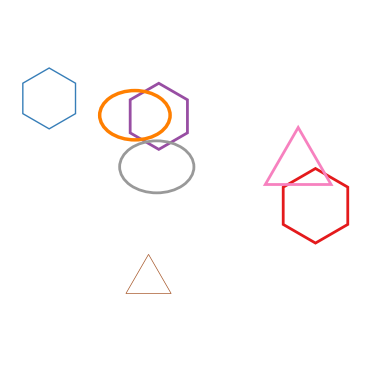[{"shape": "hexagon", "thickness": 2, "radius": 0.48, "center": [0.819, 0.465]}, {"shape": "hexagon", "thickness": 1, "radius": 0.4, "center": [0.128, 0.744]}, {"shape": "hexagon", "thickness": 2, "radius": 0.43, "center": [0.412, 0.698]}, {"shape": "oval", "thickness": 2.5, "radius": 0.46, "center": [0.35, 0.701]}, {"shape": "triangle", "thickness": 0.5, "radius": 0.34, "center": [0.386, 0.272]}, {"shape": "triangle", "thickness": 2, "radius": 0.49, "center": [0.775, 0.57]}, {"shape": "oval", "thickness": 2, "radius": 0.48, "center": [0.407, 0.567]}]